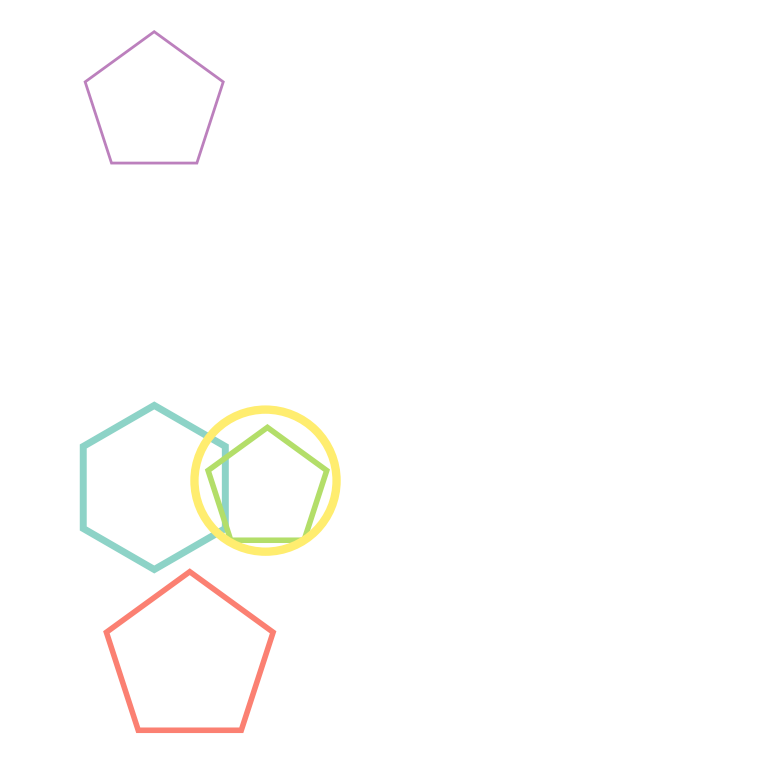[{"shape": "hexagon", "thickness": 2.5, "radius": 0.53, "center": [0.2, 0.367]}, {"shape": "pentagon", "thickness": 2, "radius": 0.57, "center": [0.246, 0.144]}, {"shape": "pentagon", "thickness": 2, "radius": 0.4, "center": [0.347, 0.364]}, {"shape": "pentagon", "thickness": 1, "radius": 0.47, "center": [0.2, 0.865]}, {"shape": "circle", "thickness": 3, "radius": 0.46, "center": [0.345, 0.376]}]